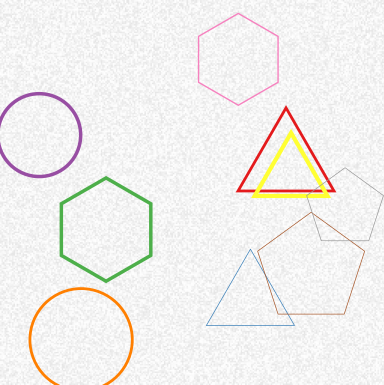[{"shape": "triangle", "thickness": 2, "radius": 0.72, "center": [0.743, 0.576]}, {"shape": "triangle", "thickness": 0.5, "radius": 0.66, "center": [0.65, 0.22]}, {"shape": "hexagon", "thickness": 2.5, "radius": 0.67, "center": [0.276, 0.404]}, {"shape": "circle", "thickness": 2.5, "radius": 0.54, "center": [0.102, 0.649]}, {"shape": "circle", "thickness": 2, "radius": 0.66, "center": [0.211, 0.117]}, {"shape": "triangle", "thickness": 3, "radius": 0.55, "center": [0.756, 0.546]}, {"shape": "pentagon", "thickness": 0.5, "radius": 0.73, "center": [0.808, 0.302]}, {"shape": "hexagon", "thickness": 1, "radius": 0.6, "center": [0.619, 0.846]}, {"shape": "pentagon", "thickness": 0.5, "radius": 0.52, "center": [0.896, 0.46]}]